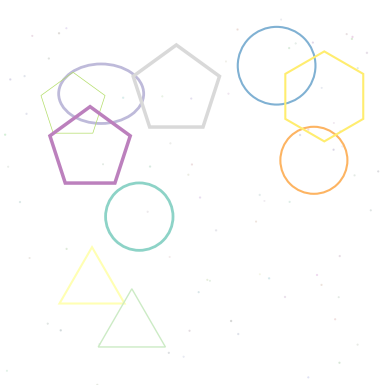[{"shape": "circle", "thickness": 2, "radius": 0.44, "center": [0.362, 0.437]}, {"shape": "triangle", "thickness": 1.5, "radius": 0.49, "center": [0.239, 0.26]}, {"shape": "oval", "thickness": 2, "radius": 0.55, "center": [0.263, 0.757]}, {"shape": "circle", "thickness": 1.5, "radius": 0.5, "center": [0.718, 0.829]}, {"shape": "circle", "thickness": 1.5, "radius": 0.44, "center": [0.815, 0.584]}, {"shape": "pentagon", "thickness": 0.5, "radius": 0.44, "center": [0.19, 0.725]}, {"shape": "pentagon", "thickness": 2.5, "radius": 0.59, "center": [0.458, 0.765]}, {"shape": "pentagon", "thickness": 2.5, "radius": 0.55, "center": [0.234, 0.613]}, {"shape": "triangle", "thickness": 1, "radius": 0.5, "center": [0.342, 0.149]}, {"shape": "hexagon", "thickness": 1.5, "radius": 0.58, "center": [0.842, 0.75]}]